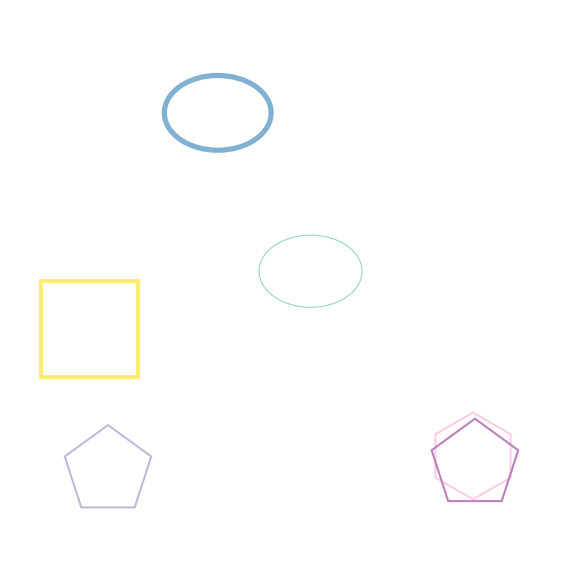[{"shape": "oval", "thickness": 0.5, "radius": 0.45, "center": [0.538, 0.529]}, {"shape": "pentagon", "thickness": 1, "radius": 0.39, "center": [0.187, 0.184]}, {"shape": "oval", "thickness": 2.5, "radius": 0.46, "center": [0.377, 0.804]}, {"shape": "hexagon", "thickness": 1, "radius": 0.38, "center": [0.819, 0.21]}, {"shape": "pentagon", "thickness": 1, "radius": 0.39, "center": [0.822, 0.195]}, {"shape": "square", "thickness": 2, "radius": 0.42, "center": [0.155, 0.43]}]